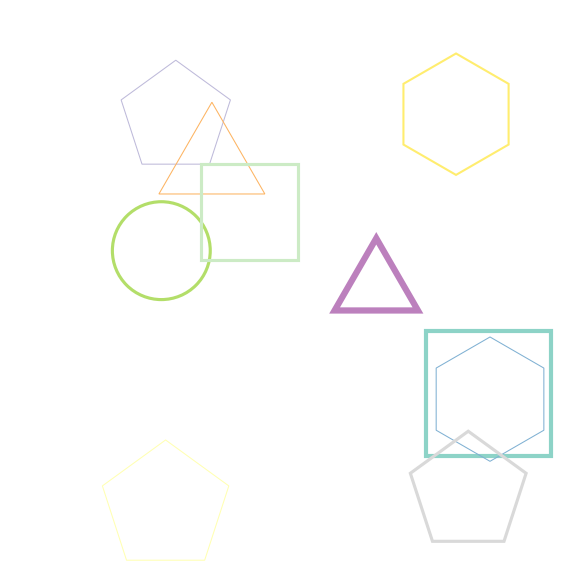[{"shape": "square", "thickness": 2, "radius": 0.54, "center": [0.846, 0.318]}, {"shape": "pentagon", "thickness": 0.5, "radius": 0.58, "center": [0.287, 0.122]}, {"shape": "pentagon", "thickness": 0.5, "radius": 0.5, "center": [0.304, 0.795]}, {"shape": "hexagon", "thickness": 0.5, "radius": 0.54, "center": [0.849, 0.308]}, {"shape": "triangle", "thickness": 0.5, "radius": 0.53, "center": [0.367, 0.716]}, {"shape": "circle", "thickness": 1.5, "radius": 0.42, "center": [0.279, 0.565]}, {"shape": "pentagon", "thickness": 1.5, "radius": 0.53, "center": [0.811, 0.147]}, {"shape": "triangle", "thickness": 3, "radius": 0.42, "center": [0.652, 0.503]}, {"shape": "square", "thickness": 1.5, "radius": 0.42, "center": [0.432, 0.632]}, {"shape": "hexagon", "thickness": 1, "radius": 0.53, "center": [0.79, 0.801]}]